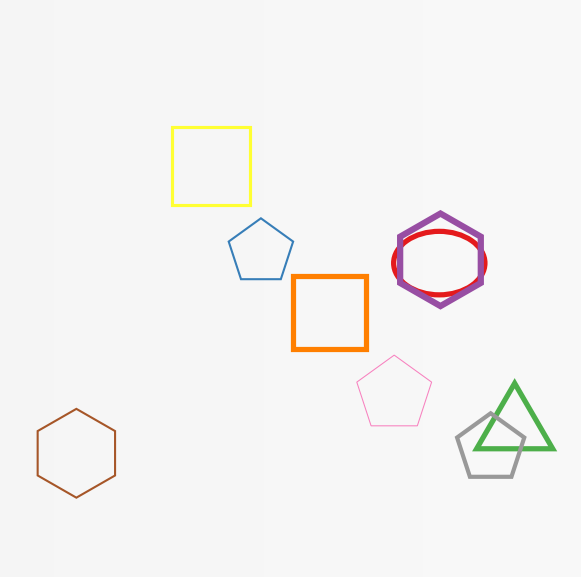[{"shape": "oval", "thickness": 2.5, "radius": 0.39, "center": [0.756, 0.544]}, {"shape": "pentagon", "thickness": 1, "radius": 0.29, "center": [0.449, 0.563]}, {"shape": "triangle", "thickness": 2.5, "radius": 0.38, "center": [0.885, 0.26]}, {"shape": "hexagon", "thickness": 3, "radius": 0.4, "center": [0.758, 0.549]}, {"shape": "square", "thickness": 2.5, "radius": 0.32, "center": [0.567, 0.458]}, {"shape": "square", "thickness": 1.5, "radius": 0.34, "center": [0.363, 0.712]}, {"shape": "hexagon", "thickness": 1, "radius": 0.38, "center": [0.131, 0.214]}, {"shape": "pentagon", "thickness": 0.5, "radius": 0.34, "center": [0.678, 0.317]}, {"shape": "pentagon", "thickness": 2, "radius": 0.3, "center": [0.844, 0.223]}]